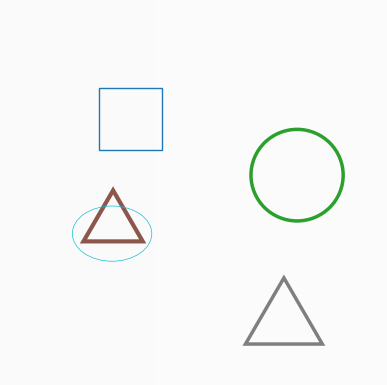[{"shape": "square", "thickness": 1, "radius": 0.4, "center": [0.336, 0.692]}, {"shape": "circle", "thickness": 2.5, "radius": 0.59, "center": [0.767, 0.545]}, {"shape": "triangle", "thickness": 3, "radius": 0.44, "center": [0.292, 0.417]}, {"shape": "triangle", "thickness": 2.5, "radius": 0.57, "center": [0.733, 0.164]}, {"shape": "oval", "thickness": 0.5, "radius": 0.51, "center": [0.289, 0.393]}]